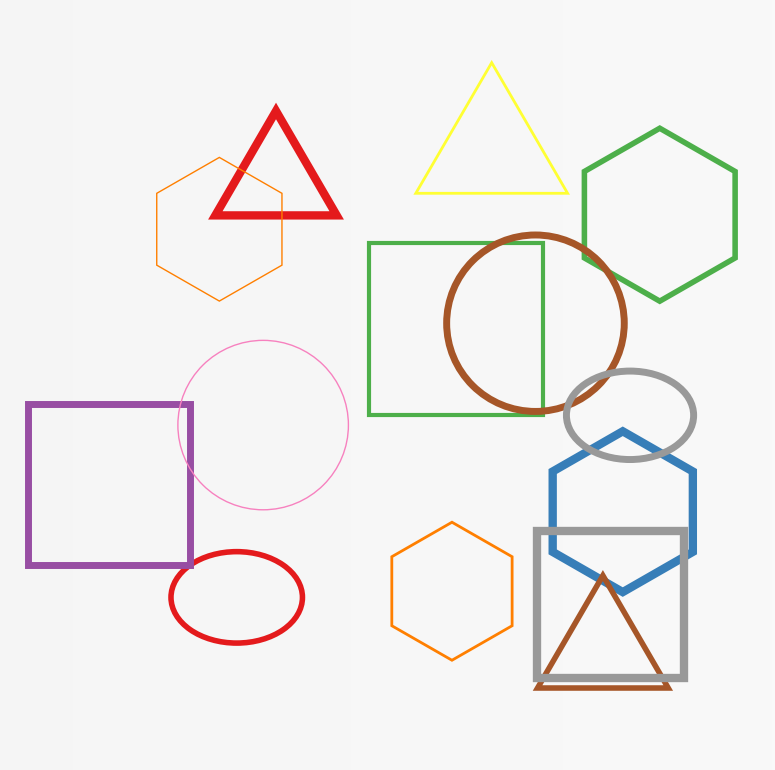[{"shape": "triangle", "thickness": 3, "radius": 0.45, "center": [0.356, 0.765]}, {"shape": "oval", "thickness": 2, "radius": 0.42, "center": [0.305, 0.224]}, {"shape": "hexagon", "thickness": 3, "radius": 0.52, "center": [0.804, 0.335]}, {"shape": "hexagon", "thickness": 2, "radius": 0.56, "center": [0.851, 0.721]}, {"shape": "square", "thickness": 1.5, "radius": 0.56, "center": [0.589, 0.573]}, {"shape": "square", "thickness": 2.5, "radius": 0.52, "center": [0.141, 0.37]}, {"shape": "hexagon", "thickness": 1, "radius": 0.45, "center": [0.583, 0.232]}, {"shape": "hexagon", "thickness": 0.5, "radius": 0.47, "center": [0.283, 0.702]}, {"shape": "triangle", "thickness": 1, "radius": 0.57, "center": [0.634, 0.806]}, {"shape": "circle", "thickness": 2.5, "radius": 0.57, "center": [0.691, 0.58]}, {"shape": "triangle", "thickness": 2, "radius": 0.49, "center": [0.778, 0.155]}, {"shape": "circle", "thickness": 0.5, "radius": 0.55, "center": [0.34, 0.448]}, {"shape": "oval", "thickness": 2.5, "radius": 0.41, "center": [0.813, 0.461]}, {"shape": "square", "thickness": 3, "radius": 0.48, "center": [0.788, 0.215]}]